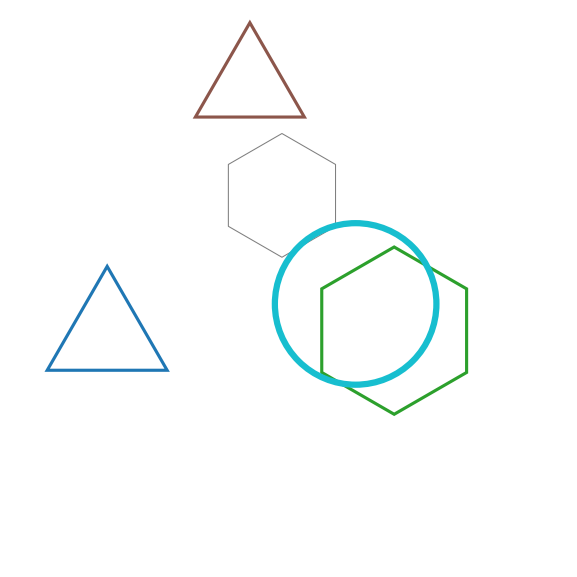[{"shape": "triangle", "thickness": 1.5, "radius": 0.6, "center": [0.186, 0.418]}, {"shape": "hexagon", "thickness": 1.5, "radius": 0.72, "center": [0.683, 0.427]}, {"shape": "triangle", "thickness": 1.5, "radius": 0.54, "center": [0.433, 0.851]}, {"shape": "hexagon", "thickness": 0.5, "radius": 0.54, "center": [0.488, 0.661]}, {"shape": "circle", "thickness": 3, "radius": 0.7, "center": [0.616, 0.473]}]